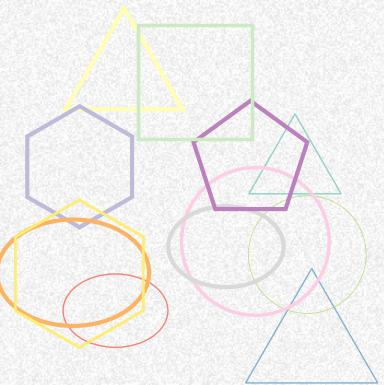[{"shape": "triangle", "thickness": 1, "radius": 0.69, "center": [0.766, 0.566]}, {"shape": "triangle", "thickness": 3, "radius": 0.88, "center": [0.323, 0.804]}, {"shape": "hexagon", "thickness": 3, "radius": 0.79, "center": [0.207, 0.567]}, {"shape": "oval", "thickness": 1, "radius": 0.68, "center": [0.3, 0.193]}, {"shape": "triangle", "thickness": 1, "radius": 0.99, "center": [0.809, 0.104]}, {"shape": "oval", "thickness": 3, "radius": 0.99, "center": [0.19, 0.292]}, {"shape": "circle", "thickness": 0.5, "radius": 0.76, "center": [0.798, 0.339]}, {"shape": "circle", "thickness": 2.5, "radius": 0.96, "center": [0.663, 0.373]}, {"shape": "oval", "thickness": 3, "radius": 0.75, "center": [0.587, 0.359]}, {"shape": "pentagon", "thickness": 3, "radius": 0.78, "center": [0.65, 0.583]}, {"shape": "square", "thickness": 2.5, "radius": 0.74, "center": [0.506, 0.786]}, {"shape": "hexagon", "thickness": 2, "radius": 0.96, "center": [0.206, 0.289]}]